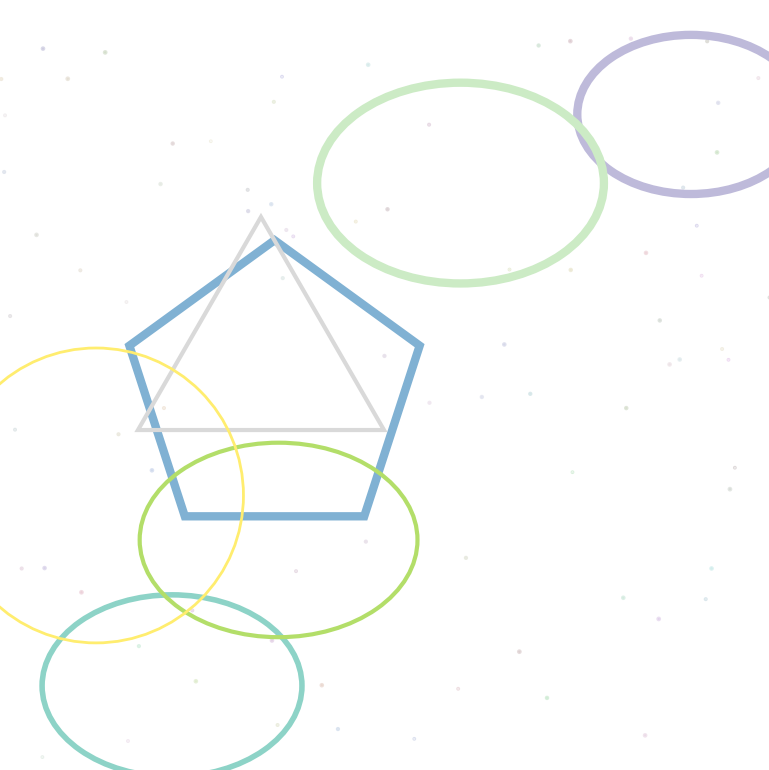[{"shape": "oval", "thickness": 2, "radius": 0.84, "center": [0.223, 0.109]}, {"shape": "oval", "thickness": 3, "radius": 0.74, "center": [0.897, 0.851]}, {"shape": "pentagon", "thickness": 3, "radius": 0.99, "center": [0.357, 0.49]}, {"shape": "oval", "thickness": 1.5, "radius": 0.9, "center": [0.362, 0.299]}, {"shape": "triangle", "thickness": 1.5, "radius": 0.92, "center": [0.339, 0.534]}, {"shape": "oval", "thickness": 3, "radius": 0.93, "center": [0.598, 0.762]}, {"shape": "circle", "thickness": 1, "radius": 0.96, "center": [0.125, 0.357]}]